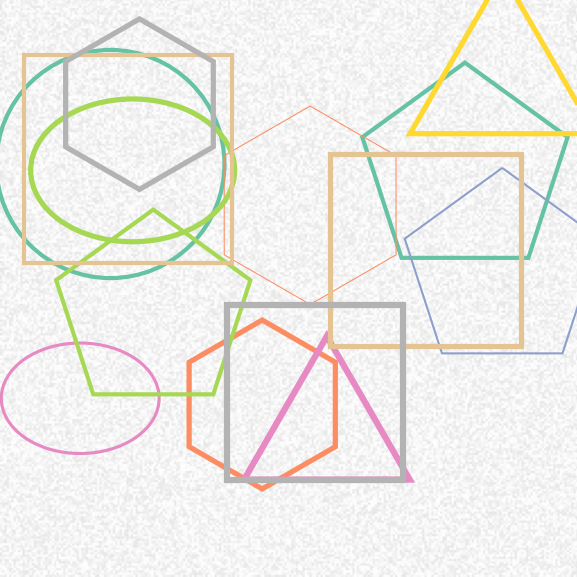[{"shape": "circle", "thickness": 2, "radius": 0.99, "center": [0.191, 0.715]}, {"shape": "pentagon", "thickness": 2, "radius": 0.93, "center": [0.805, 0.704]}, {"shape": "hexagon", "thickness": 2.5, "radius": 0.73, "center": [0.454, 0.299]}, {"shape": "hexagon", "thickness": 0.5, "radius": 0.86, "center": [0.537, 0.644]}, {"shape": "pentagon", "thickness": 1, "radius": 0.89, "center": [0.87, 0.531]}, {"shape": "oval", "thickness": 1.5, "radius": 0.68, "center": [0.139, 0.309]}, {"shape": "triangle", "thickness": 3, "radius": 0.83, "center": [0.566, 0.251]}, {"shape": "oval", "thickness": 2.5, "radius": 0.88, "center": [0.23, 0.704]}, {"shape": "pentagon", "thickness": 2, "radius": 0.88, "center": [0.265, 0.459]}, {"shape": "triangle", "thickness": 2.5, "radius": 0.92, "center": [0.87, 0.86]}, {"shape": "square", "thickness": 2, "radius": 0.9, "center": [0.222, 0.724]}, {"shape": "square", "thickness": 2.5, "radius": 0.83, "center": [0.737, 0.566]}, {"shape": "square", "thickness": 3, "radius": 0.76, "center": [0.546, 0.32]}, {"shape": "hexagon", "thickness": 2.5, "radius": 0.74, "center": [0.242, 0.819]}]